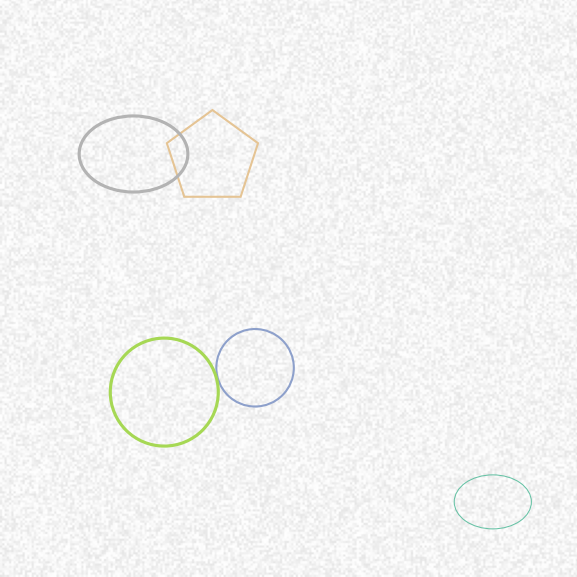[{"shape": "oval", "thickness": 0.5, "radius": 0.33, "center": [0.853, 0.13]}, {"shape": "circle", "thickness": 1, "radius": 0.34, "center": [0.442, 0.362]}, {"shape": "circle", "thickness": 1.5, "radius": 0.47, "center": [0.284, 0.32]}, {"shape": "pentagon", "thickness": 1, "radius": 0.42, "center": [0.368, 0.726]}, {"shape": "oval", "thickness": 1.5, "radius": 0.47, "center": [0.231, 0.732]}]